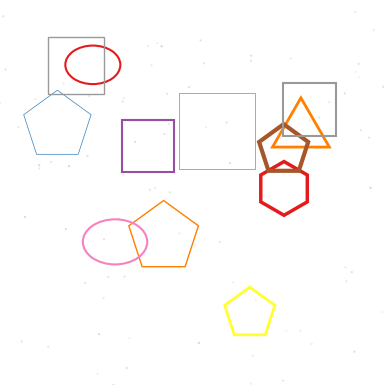[{"shape": "hexagon", "thickness": 2.5, "radius": 0.35, "center": [0.738, 0.511]}, {"shape": "oval", "thickness": 1.5, "radius": 0.36, "center": [0.241, 0.832]}, {"shape": "pentagon", "thickness": 0.5, "radius": 0.46, "center": [0.149, 0.674]}, {"shape": "square", "thickness": 0.5, "radius": 0.49, "center": [0.564, 0.661]}, {"shape": "square", "thickness": 1.5, "radius": 0.34, "center": [0.384, 0.622]}, {"shape": "pentagon", "thickness": 1, "radius": 0.47, "center": [0.425, 0.384]}, {"shape": "triangle", "thickness": 2, "radius": 0.43, "center": [0.782, 0.661]}, {"shape": "pentagon", "thickness": 2, "radius": 0.34, "center": [0.649, 0.186]}, {"shape": "pentagon", "thickness": 3, "radius": 0.34, "center": [0.737, 0.611]}, {"shape": "oval", "thickness": 1.5, "radius": 0.42, "center": [0.299, 0.372]}, {"shape": "square", "thickness": 1, "radius": 0.37, "center": [0.198, 0.83]}, {"shape": "square", "thickness": 1.5, "radius": 0.34, "center": [0.804, 0.715]}]